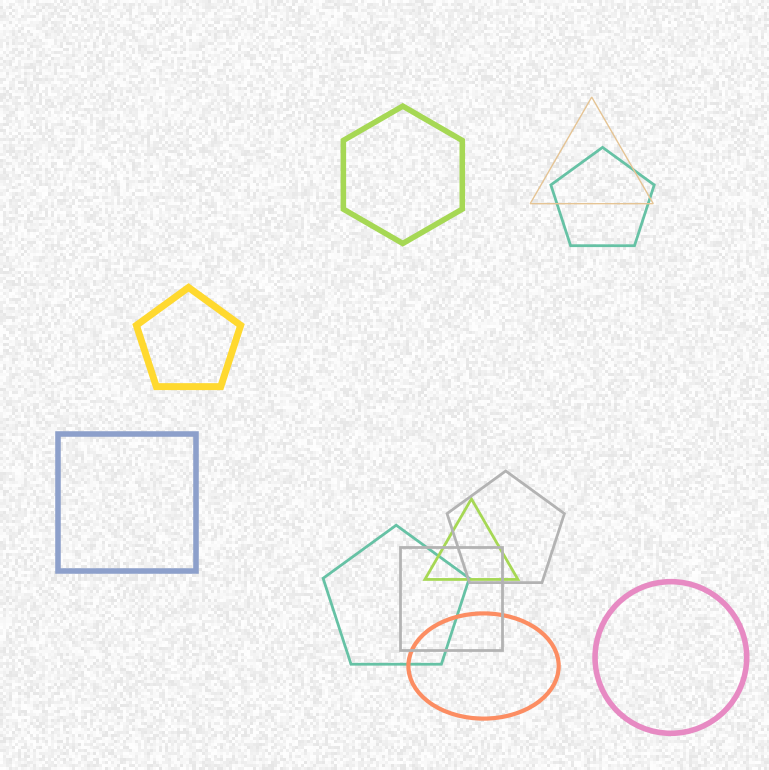[{"shape": "pentagon", "thickness": 1, "radius": 0.35, "center": [0.783, 0.738]}, {"shape": "pentagon", "thickness": 1, "radius": 0.5, "center": [0.515, 0.218]}, {"shape": "oval", "thickness": 1.5, "radius": 0.49, "center": [0.628, 0.135]}, {"shape": "square", "thickness": 2, "radius": 0.45, "center": [0.165, 0.348]}, {"shape": "circle", "thickness": 2, "radius": 0.49, "center": [0.871, 0.146]}, {"shape": "hexagon", "thickness": 2, "radius": 0.45, "center": [0.523, 0.773]}, {"shape": "triangle", "thickness": 1, "radius": 0.35, "center": [0.612, 0.282]}, {"shape": "pentagon", "thickness": 2.5, "radius": 0.36, "center": [0.245, 0.555]}, {"shape": "triangle", "thickness": 0.5, "radius": 0.46, "center": [0.768, 0.782]}, {"shape": "square", "thickness": 1, "radius": 0.33, "center": [0.586, 0.223]}, {"shape": "pentagon", "thickness": 1, "radius": 0.4, "center": [0.657, 0.308]}]